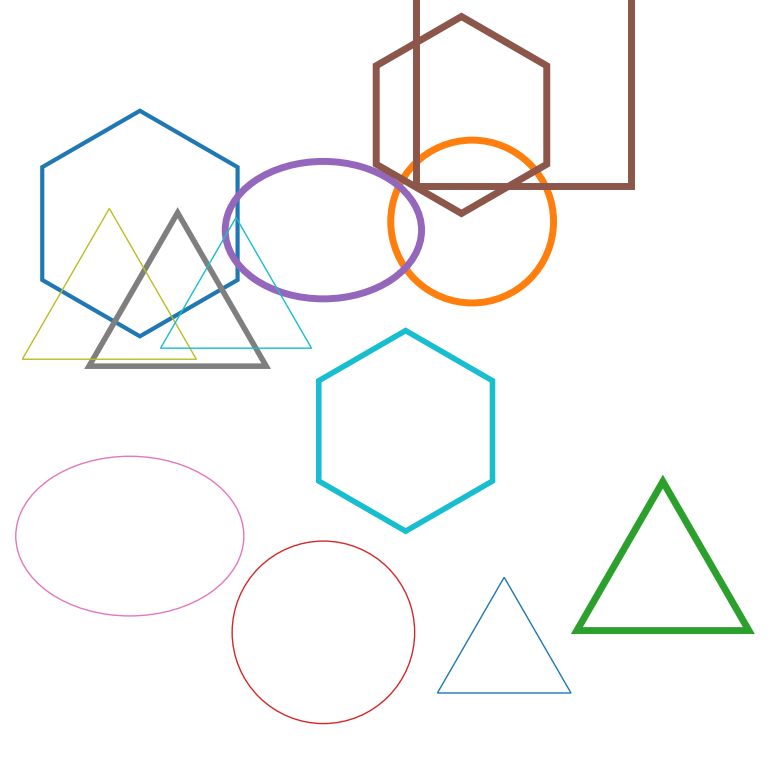[{"shape": "hexagon", "thickness": 1.5, "radius": 0.73, "center": [0.182, 0.71]}, {"shape": "triangle", "thickness": 0.5, "radius": 0.5, "center": [0.655, 0.15]}, {"shape": "circle", "thickness": 2.5, "radius": 0.53, "center": [0.613, 0.712]}, {"shape": "triangle", "thickness": 2.5, "radius": 0.64, "center": [0.861, 0.246]}, {"shape": "circle", "thickness": 0.5, "radius": 0.59, "center": [0.42, 0.179]}, {"shape": "oval", "thickness": 2.5, "radius": 0.64, "center": [0.42, 0.701]}, {"shape": "square", "thickness": 2.5, "radius": 0.7, "center": [0.68, 0.897]}, {"shape": "hexagon", "thickness": 2.5, "radius": 0.64, "center": [0.599, 0.851]}, {"shape": "oval", "thickness": 0.5, "radius": 0.74, "center": [0.169, 0.304]}, {"shape": "triangle", "thickness": 2, "radius": 0.66, "center": [0.231, 0.591]}, {"shape": "triangle", "thickness": 0.5, "radius": 0.65, "center": [0.142, 0.599]}, {"shape": "triangle", "thickness": 0.5, "radius": 0.57, "center": [0.307, 0.604]}, {"shape": "hexagon", "thickness": 2, "radius": 0.65, "center": [0.527, 0.44]}]